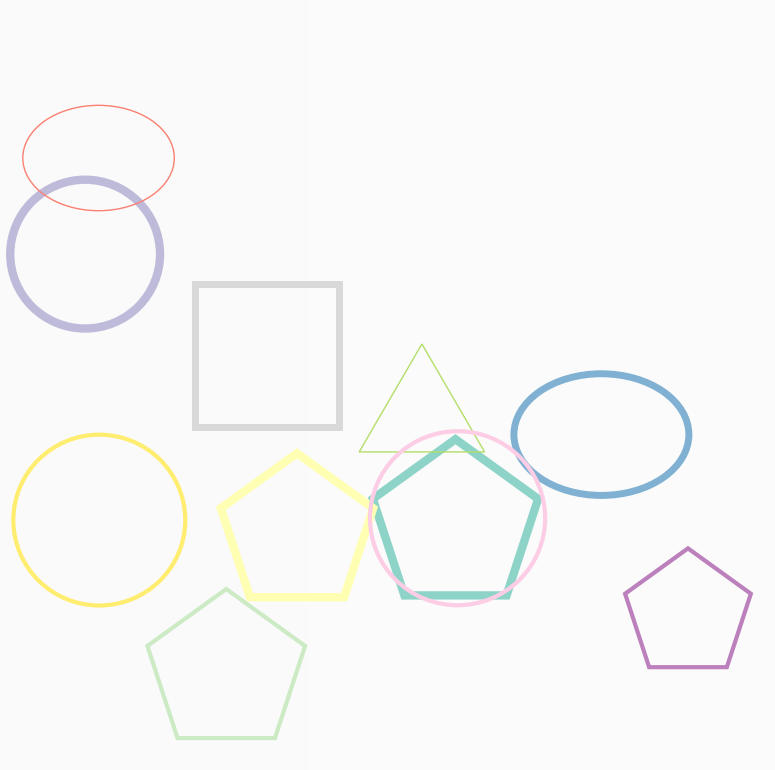[{"shape": "pentagon", "thickness": 3, "radius": 0.56, "center": [0.588, 0.317]}, {"shape": "pentagon", "thickness": 3, "radius": 0.52, "center": [0.383, 0.308]}, {"shape": "circle", "thickness": 3, "radius": 0.48, "center": [0.11, 0.67]}, {"shape": "oval", "thickness": 0.5, "radius": 0.49, "center": [0.127, 0.795]}, {"shape": "oval", "thickness": 2.5, "radius": 0.56, "center": [0.776, 0.436]}, {"shape": "triangle", "thickness": 0.5, "radius": 0.47, "center": [0.544, 0.46]}, {"shape": "circle", "thickness": 1.5, "radius": 0.57, "center": [0.59, 0.327]}, {"shape": "square", "thickness": 2.5, "radius": 0.46, "center": [0.345, 0.538]}, {"shape": "pentagon", "thickness": 1.5, "radius": 0.43, "center": [0.888, 0.203]}, {"shape": "pentagon", "thickness": 1.5, "radius": 0.53, "center": [0.292, 0.128]}, {"shape": "circle", "thickness": 1.5, "radius": 0.55, "center": [0.128, 0.325]}]